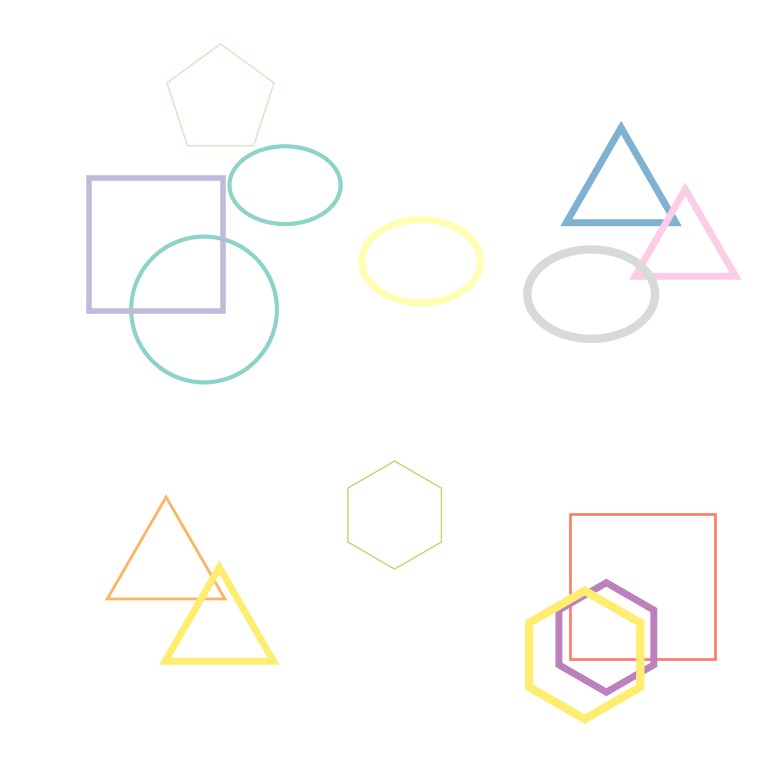[{"shape": "oval", "thickness": 1.5, "radius": 0.36, "center": [0.37, 0.76]}, {"shape": "circle", "thickness": 1.5, "radius": 0.47, "center": [0.265, 0.598]}, {"shape": "oval", "thickness": 2.5, "radius": 0.39, "center": [0.547, 0.661]}, {"shape": "square", "thickness": 2, "radius": 0.43, "center": [0.203, 0.683]}, {"shape": "square", "thickness": 1, "radius": 0.47, "center": [0.835, 0.238]}, {"shape": "triangle", "thickness": 2.5, "radius": 0.41, "center": [0.807, 0.752]}, {"shape": "triangle", "thickness": 1, "radius": 0.44, "center": [0.216, 0.266]}, {"shape": "hexagon", "thickness": 0.5, "radius": 0.35, "center": [0.513, 0.331]}, {"shape": "triangle", "thickness": 2.5, "radius": 0.38, "center": [0.89, 0.679]}, {"shape": "oval", "thickness": 3, "radius": 0.41, "center": [0.768, 0.618]}, {"shape": "hexagon", "thickness": 2.5, "radius": 0.36, "center": [0.788, 0.172]}, {"shape": "pentagon", "thickness": 0.5, "radius": 0.37, "center": [0.286, 0.87]}, {"shape": "triangle", "thickness": 2.5, "radius": 0.41, "center": [0.285, 0.182]}, {"shape": "hexagon", "thickness": 3, "radius": 0.42, "center": [0.759, 0.149]}]